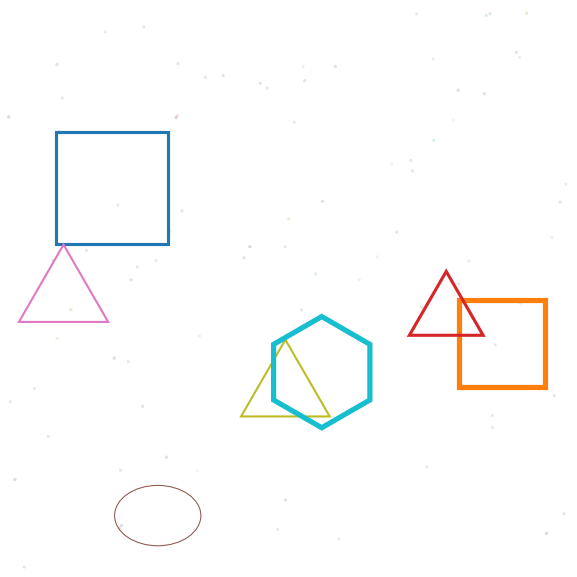[{"shape": "square", "thickness": 1.5, "radius": 0.48, "center": [0.193, 0.674]}, {"shape": "square", "thickness": 2.5, "radius": 0.38, "center": [0.869, 0.404]}, {"shape": "triangle", "thickness": 1.5, "radius": 0.37, "center": [0.773, 0.455]}, {"shape": "oval", "thickness": 0.5, "radius": 0.37, "center": [0.273, 0.106]}, {"shape": "triangle", "thickness": 1, "radius": 0.45, "center": [0.11, 0.486]}, {"shape": "triangle", "thickness": 1, "radius": 0.44, "center": [0.494, 0.322]}, {"shape": "hexagon", "thickness": 2.5, "radius": 0.48, "center": [0.557, 0.355]}]